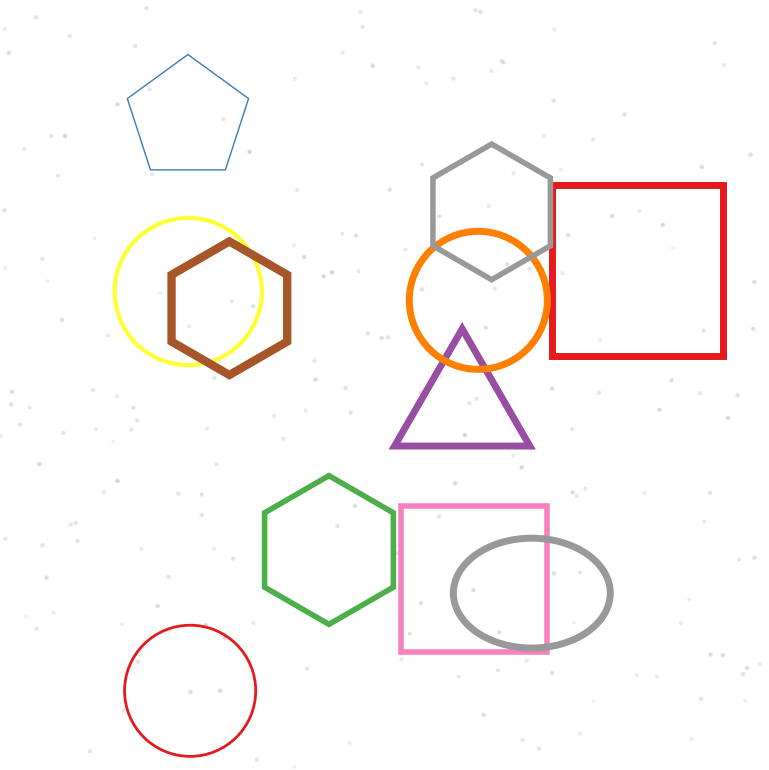[{"shape": "square", "thickness": 2.5, "radius": 0.56, "center": [0.828, 0.649]}, {"shape": "circle", "thickness": 1, "radius": 0.43, "center": [0.247, 0.103]}, {"shape": "pentagon", "thickness": 0.5, "radius": 0.41, "center": [0.244, 0.846]}, {"shape": "hexagon", "thickness": 2, "radius": 0.48, "center": [0.427, 0.286]}, {"shape": "triangle", "thickness": 2.5, "radius": 0.51, "center": [0.6, 0.471]}, {"shape": "circle", "thickness": 2.5, "radius": 0.45, "center": [0.621, 0.61]}, {"shape": "circle", "thickness": 1.5, "radius": 0.48, "center": [0.244, 0.621]}, {"shape": "hexagon", "thickness": 3, "radius": 0.43, "center": [0.298, 0.6]}, {"shape": "square", "thickness": 2, "radius": 0.47, "center": [0.615, 0.248]}, {"shape": "oval", "thickness": 2.5, "radius": 0.51, "center": [0.691, 0.23]}, {"shape": "hexagon", "thickness": 2, "radius": 0.44, "center": [0.638, 0.725]}]